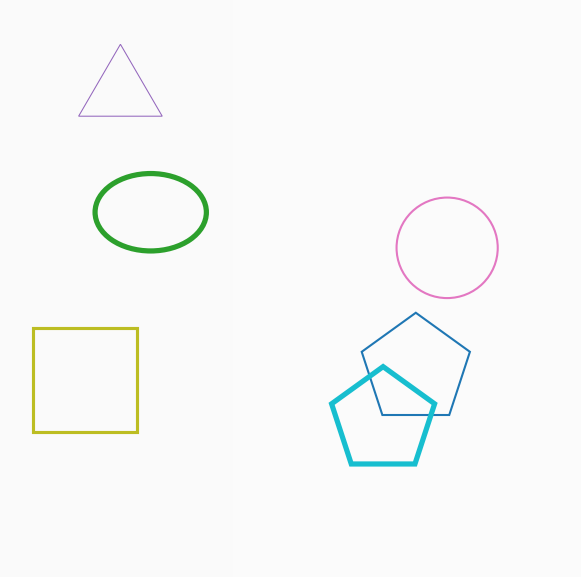[{"shape": "pentagon", "thickness": 1, "radius": 0.49, "center": [0.715, 0.36]}, {"shape": "oval", "thickness": 2.5, "radius": 0.48, "center": [0.259, 0.632]}, {"shape": "triangle", "thickness": 0.5, "radius": 0.42, "center": [0.207, 0.839]}, {"shape": "circle", "thickness": 1, "radius": 0.44, "center": [0.769, 0.57]}, {"shape": "square", "thickness": 1.5, "radius": 0.45, "center": [0.146, 0.341]}, {"shape": "pentagon", "thickness": 2.5, "radius": 0.47, "center": [0.659, 0.271]}]